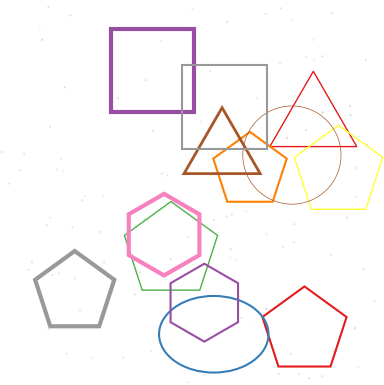[{"shape": "pentagon", "thickness": 1.5, "radius": 0.57, "center": [0.791, 0.141]}, {"shape": "triangle", "thickness": 1, "radius": 0.65, "center": [0.814, 0.684]}, {"shape": "oval", "thickness": 1.5, "radius": 0.71, "center": [0.555, 0.132]}, {"shape": "pentagon", "thickness": 1, "radius": 0.64, "center": [0.444, 0.349]}, {"shape": "hexagon", "thickness": 1.5, "radius": 0.51, "center": [0.531, 0.214]}, {"shape": "square", "thickness": 3, "radius": 0.54, "center": [0.397, 0.816]}, {"shape": "pentagon", "thickness": 1.5, "radius": 0.5, "center": [0.649, 0.557]}, {"shape": "pentagon", "thickness": 1, "radius": 0.6, "center": [0.879, 0.554]}, {"shape": "circle", "thickness": 0.5, "radius": 0.64, "center": [0.758, 0.597]}, {"shape": "triangle", "thickness": 2, "radius": 0.57, "center": [0.577, 0.606]}, {"shape": "hexagon", "thickness": 3, "radius": 0.53, "center": [0.426, 0.39]}, {"shape": "square", "thickness": 1.5, "radius": 0.55, "center": [0.583, 0.722]}, {"shape": "pentagon", "thickness": 3, "radius": 0.54, "center": [0.194, 0.24]}]